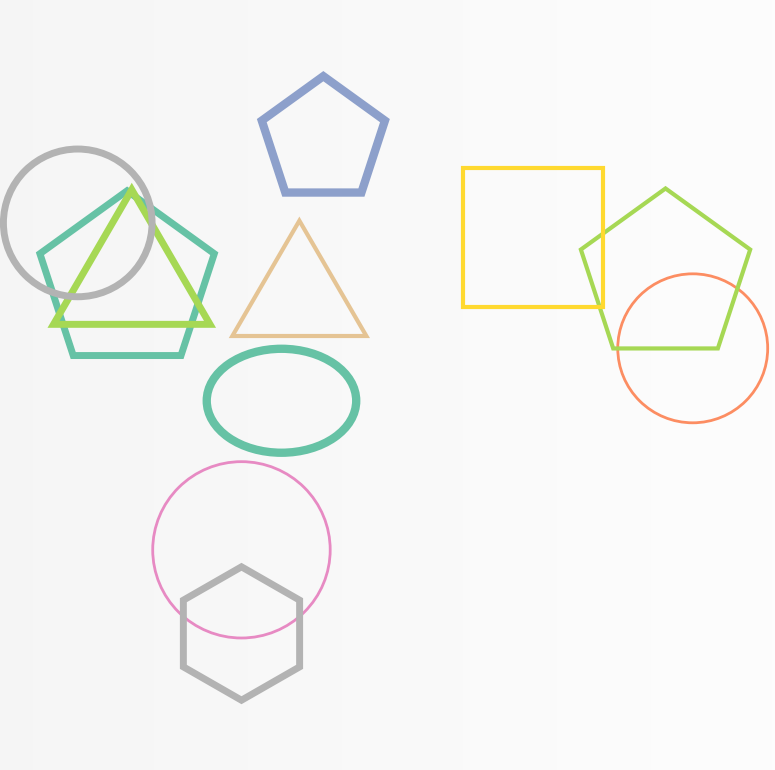[{"shape": "pentagon", "thickness": 2.5, "radius": 0.59, "center": [0.164, 0.634]}, {"shape": "oval", "thickness": 3, "radius": 0.48, "center": [0.363, 0.48]}, {"shape": "circle", "thickness": 1, "radius": 0.48, "center": [0.894, 0.548]}, {"shape": "pentagon", "thickness": 3, "radius": 0.42, "center": [0.417, 0.818]}, {"shape": "circle", "thickness": 1, "radius": 0.57, "center": [0.312, 0.286]}, {"shape": "pentagon", "thickness": 1.5, "radius": 0.57, "center": [0.859, 0.64]}, {"shape": "triangle", "thickness": 2.5, "radius": 0.58, "center": [0.17, 0.637]}, {"shape": "square", "thickness": 1.5, "radius": 0.45, "center": [0.688, 0.692]}, {"shape": "triangle", "thickness": 1.5, "radius": 0.5, "center": [0.386, 0.614]}, {"shape": "circle", "thickness": 2.5, "radius": 0.48, "center": [0.1, 0.711]}, {"shape": "hexagon", "thickness": 2.5, "radius": 0.43, "center": [0.312, 0.177]}]